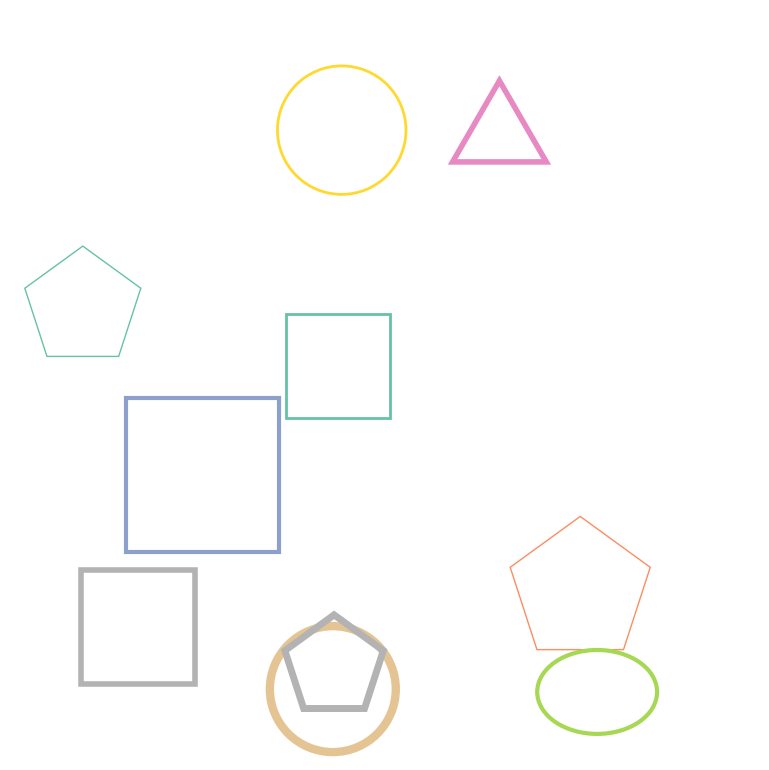[{"shape": "square", "thickness": 1, "radius": 0.34, "center": [0.439, 0.524]}, {"shape": "pentagon", "thickness": 0.5, "radius": 0.4, "center": [0.108, 0.601]}, {"shape": "pentagon", "thickness": 0.5, "radius": 0.48, "center": [0.754, 0.234]}, {"shape": "square", "thickness": 1.5, "radius": 0.5, "center": [0.263, 0.383]}, {"shape": "triangle", "thickness": 2, "radius": 0.35, "center": [0.649, 0.825]}, {"shape": "oval", "thickness": 1.5, "radius": 0.39, "center": [0.776, 0.101]}, {"shape": "circle", "thickness": 1, "radius": 0.42, "center": [0.444, 0.831]}, {"shape": "circle", "thickness": 3, "radius": 0.41, "center": [0.432, 0.105]}, {"shape": "square", "thickness": 2, "radius": 0.37, "center": [0.179, 0.186]}, {"shape": "pentagon", "thickness": 2.5, "radius": 0.34, "center": [0.434, 0.134]}]